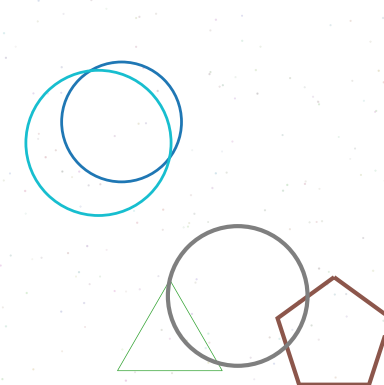[{"shape": "circle", "thickness": 2, "radius": 0.78, "center": [0.316, 0.683]}, {"shape": "triangle", "thickness": 0.5, "radius": 0.79, "center": [0.441, 0.116]}, {"shape": "pentagon", "thickness": 3, "radius": 0.77, "center": [0.868, 0.126]}, {"shape": "circle", "thickness": 3, "radius": 0.91, "center": [0.617, 0.231]}, {"shape": "circle", "thickness": 2, "radius": 0.94, "center": [0.256, 0.629]}]